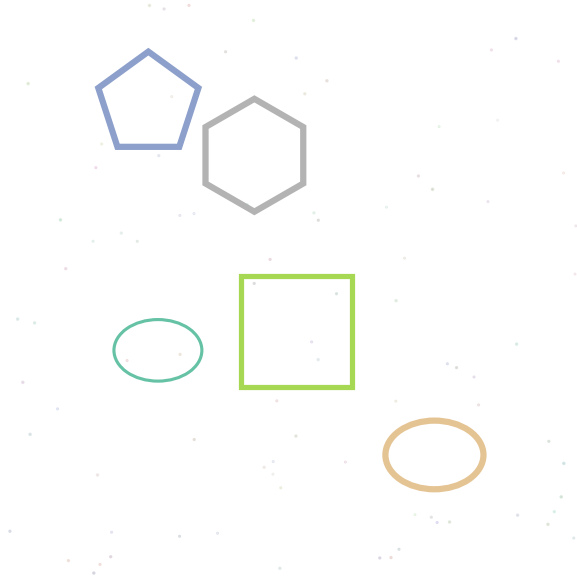[{"shape": "oval", "thickness": 1.5, "radius": 0.38, "center": [0.273, 0.392]}, {"shape": "pentagon", "thickness": 3, "radius": 0.46, "center": [0.257, 0.819]}, {"shape": "square", "thickness": 2.5, "radius": 0.48, "center": [0.513, 0.425]}, {"shape": "oval", "thickness": 3, "radius": 0.42, "center": [0.752, 0.211]}, {"shape": "hexagon", "thickness": 3, "radius": 0.49, "center": [0.44, 0.73]}]